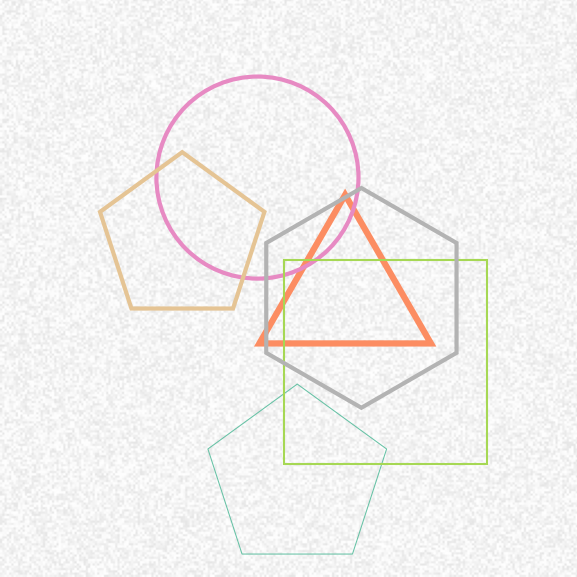[{"shape": "pentagon", "thickness": 0.5, "radius": 0.81, "center": [0.515, 0.171]}, {"shape": "triangle", "thickness": 3, "radius": 0.86, "center": [0.598, 0.49]}, {"shape": "circle", "thickness": 2, "radius": 0.87, "center": [0.446, 0.692]}, {"shape": "square", "thickness": 1, "radius": 0.88, "center": [0.667, 0.373]}, {"shape": "pentagon", "thickness": 2, "radius": 0.75, "center": [0.316, 0.586]}, {"shape": "hexagon", "thickness": 2, "radius": 0.95, "center": [0.626, 0.483]}]